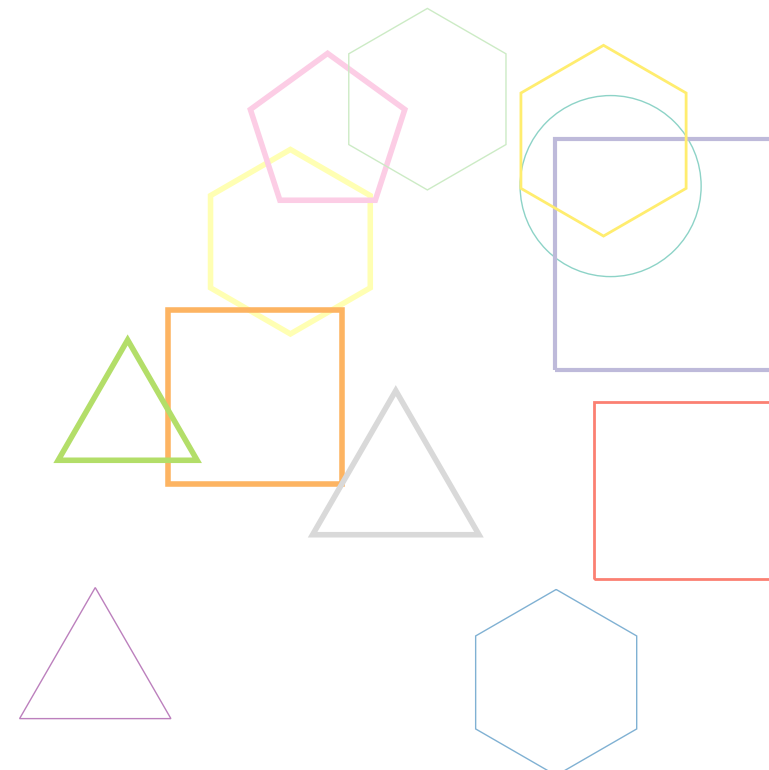[{"shape": "circle", "thickness": 0.5, "radius": 0.59, "center": [0.793, 0.758]}, {"shape": "hexagon", "thickness": 2, "radius": 0.6, "center": [0.377, 0.686]}, {"shape": "square", "thickness": 1.5, "radius": 0.75, "center": [0.87, 0.67]}, {"shape": "square", "thickness": 1, "radius": 0.58, "center": [0.886, 0.363]}, {"shape": "hexagon", "thickness": 0.5, "radius": 0.6, "center": [0.722, 0.114]}, {"shape": "square", "thickness": 2, "radius": 0.57, "center": [0.331, 0.484]}, {"shape": "triangle", "thickness": 2, "radius": 0.52, "center": [0.166, 0.454]}, {"shape": "pentagon", "thickness": 2, "radius": 0.53, "center": [0.425, 0.825]}, {"shape": "triangle", "thickness": 2, "radius": 0.62, "center": [0.514, 0.368]}, {"shape": "triangle", "thickness": 0.5, "radius": 0.57, "center": [0.124, 0.123]}, {"shape": "hexagon", "thickness": 0.5, "radius": 0.59, "center": [0.555, 0.871]}, {"shape": "hexagon", "thickness": 1, "radius": 0.62, "center": [0.784, 0.817]}]